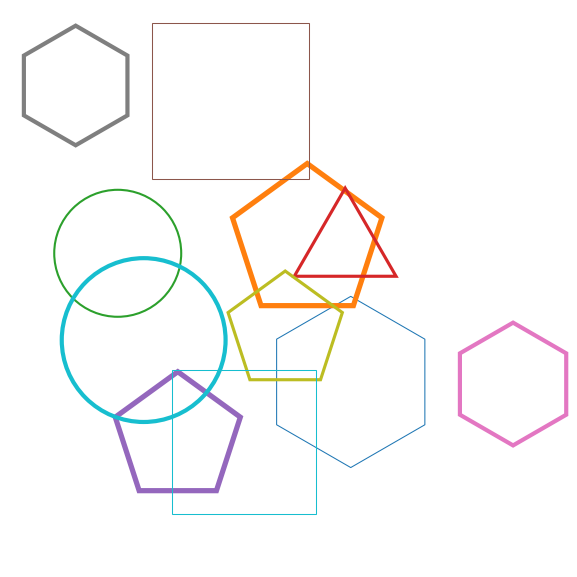[{"shape": "hexagon", "thickness": 0.5, "radius": 0.74, "center": [0.607, 0.338]}, {"shape": "pentagon", "thickness": 2.5, "radius": 0.68, "center": [0.532, 0.58]}, {"shape": "circle", "thickness": 1, "radius": 0.55, "center": [0.204, 0.561]}, {"shape": "triangle", "thickness": 1.5, "radius": 0.51, "center": [0.598, 0.572]}, {"shape": "pentagon", "thickness": 2.5, "radius": 0.57, "center": [0.308, 0.242]}, {"shape": "square", "thickness": 0.5, "radius": 0.68, "center": [0.399, 0.824]}, {"shape": "hexagon", "thickness": 2, "radius": 0.53, "center": [0.888, 0.334]}, {"shape": "hexagon", "thickness": 2, "radius": 0.52, "center": [0.131, 0.851]}, {"shape": "pentagon", "thickness": 1.5, "radius": 0.52, "center": [0.494, 0.426]}, {"shape": "square", "thickness": 0.5, "radius": 0.62, "center": [0.422, 0.234]}, {"shape": "circle", "thickness": 2, "radius": 0.71, "center": [0.249, 0.41]}]